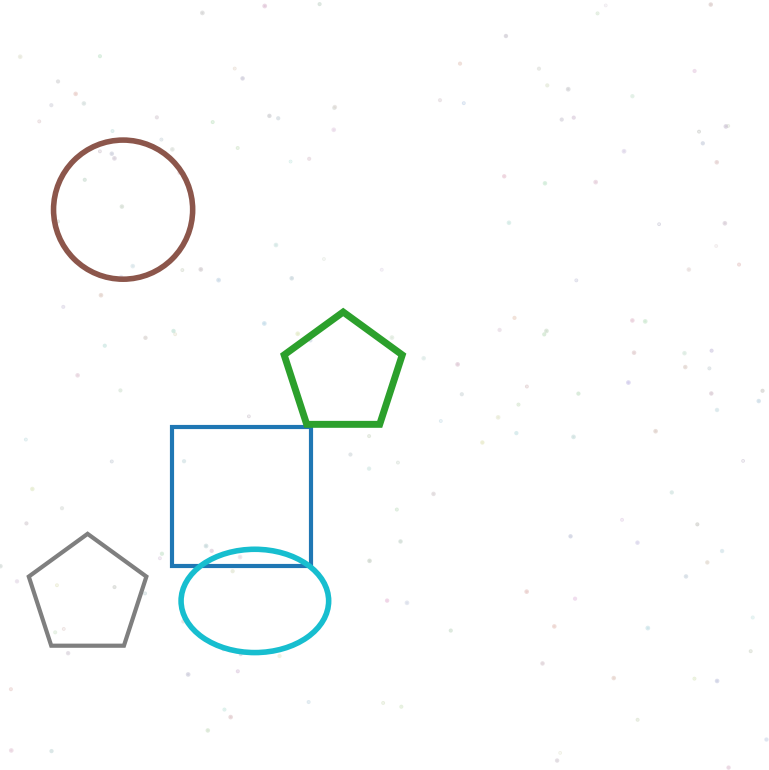[{"shape": "square", "thickness": 1.5, "radius": 0.45, "center": [0.313, 0.355]}, {"shape": "pentagon", "thickness": 2.5, "radius": 0.4, "center": [0.446, 0.514]}, {"shape": "circle", "thickness": 2, "radius": 0.45, "center": [0.16, 0.728]}, {"shape": "pentagon", "thickness": 1.5, "radius": 0.4, "center": [0.114, 0.226]}, {"shape": "oval", "thickness": 2, "radius": 0.48, "center": [0.331, 0.22]}]